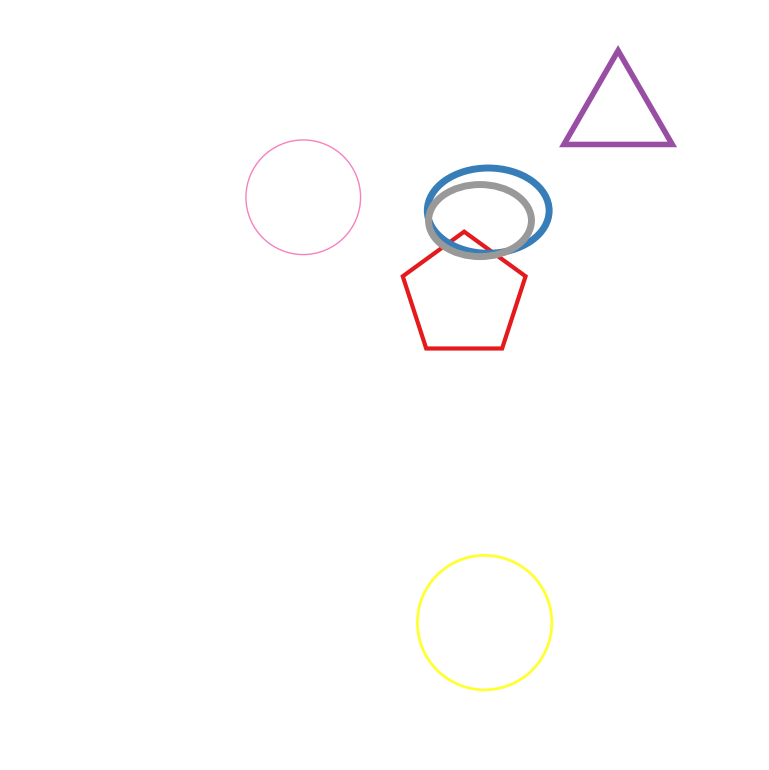[{"shape": "pentagon", "thickness": 1.5, "radius": 0.42, "center": [0.603, 0.615]}, {"shape": "oval", "thickness": 2.5, "radius": 0.4, "center": [0.634, 0.726]}, {"shape": "triangle", "thickness": 2, "radius": 0.41, "center": [0.803, 0.853]}, {"shape": "circle", "thickness": 1, "radius": 0.44, "center": [0.629, 0.191]}, {"shape": "circle", "thickness": 0.5, "radius": 0.37, "center": [0.394, 0.744]}, {"shape": "oval", "thickness": 2.5, "radius": 0.33, "center": [0.623, 0.714]}]